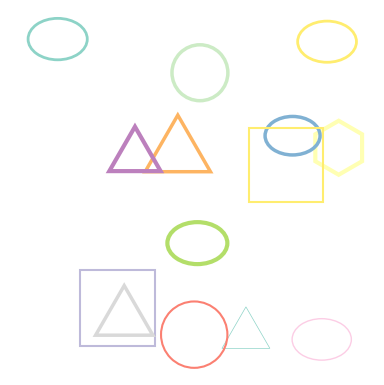[{"shape": "triangle", "thickness": 0.5, "radius": 0.36, "center": [0.639, 0.131]}, {"shape": "oval", "thickness": 2, "radius": 0.38, "center": [0.15, 0.898]}, {"shape": "hexagon", "thickness": 3, "radius": 0.35, "center": [0.88, 0.616]}, {"shape": "square", "thickness": 1.5, "radius": 0.49, "center": [0.305, 0.2]}, {"shape": "circle", "thickness": 1.5, "radius": 0.43, "center": [0.504, 0.131]}, {"shape": "oval", "thickness": 2.5, "radius": 0.36, "center": [0.76, 0.648]}, {"shape": "triangle", "thickness": 2.5, "radius": 0.49, "center": [0.462, 0.603]}, {"shape": "oval", "thickness": 3, "radius": 0.39, "center": [0.513, 0.369]}, {"shape": "oval", "thickness": 1, "radius": 0.38, "center": [0.836, 0.118]}, {"shape": "triangle", "thickness": 2.5, "radius": 0.43, "center": [0.323, 0.172]}, {"shape": "triangle", "thickness": 3, "radius": 0.38, "center": [0.351, 0.594]}, {"shape": "circle", "thickness": 2.5, "radius": 0.36, "center": [0.519, 0.811]}, {"shape": "oval", "thickness": 2, "radius": 0.38, "center": [0.849, 0.892]}, {"shape": "square", "thickness": 1.5, "radius": 0.48, "center": [0.742, 0.572]}]